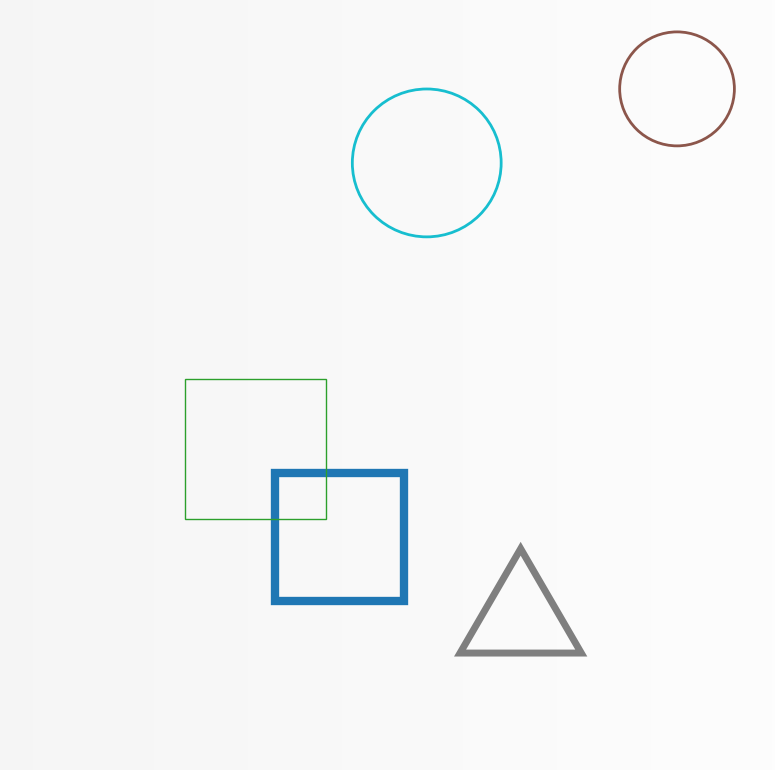[{"shape": "square", "thickness": 3, "radius": 0.42, "center": [0.438, 0.303]}, {"shape": "square", "thickness": 0.5, "radius": 0.45, "center": [0.33, 0.417]}, {"shape": "circle", "thickness": 1, "radius": 0.37, "center": [0.874, 0.885]}, {"shape": "triangle", "thickness": 2.5, "radius": 0.45, "center": [0.672, 0.197]}, {"shape": "circle", "thickness": 1, "radius": 0.48, "center": [0.551, 0.788]}]